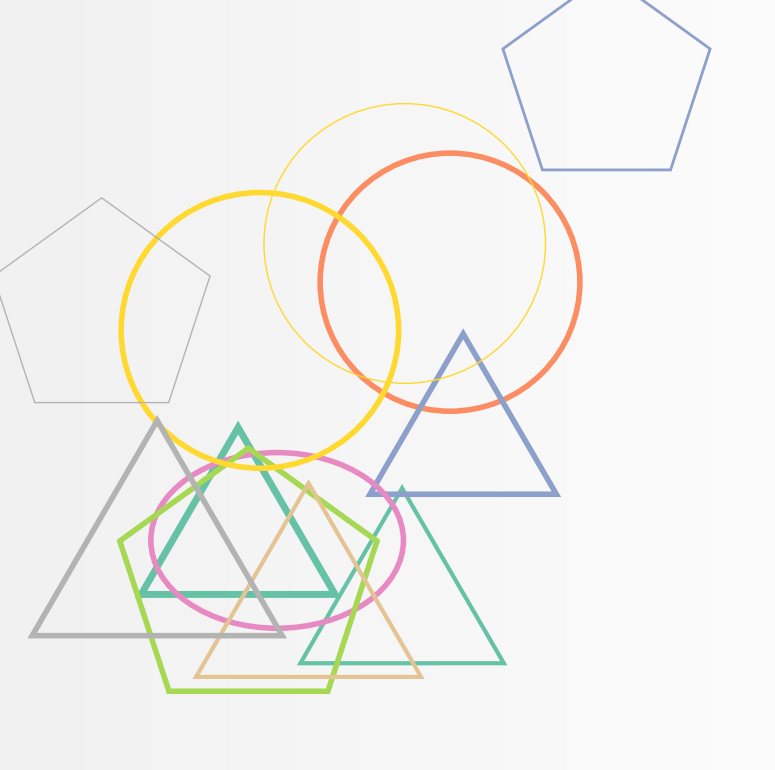[{"shape": "triangle", "thickness": 1.5, "radius": 0.76, "center": [0.519, 0.214]}, {"shape": "triangle", "thickness": 2.5, "radius": 0.72, "center": [0.307, 0.3]}, {"shape": "circle", "thickness": 2, "radius": 0.84, "center": [0.581, 0.634]}, {"shape": "pentagon", "thickness": 1, "radius": 0.7, "center": [0.783, 0.893]}, {"shape": "triangle", "thickness": 2, "radius": 0.69, "center": [0.598, 0.428]}, {"shape": "oval", "thickness": 2, "radius": 0.81, "center": [0.358, 0.298]}, {"shape": "pentagon", "thickness": 2, "radius": 0.87, "center": [0.32, 0.243]}, {"shape": "circle", "thickness": 0.5, "radius": 0.91, "center": [0.522, 0.684]}, {"shape": "circle", "thickness": 2, "radius": 0.9, "center": [0.335, 0.571]}, {"shape": "triangle", "thickness": 1.5, "radius": 0.84, "center": [0.398, 0.205]}, {"shape": "triangle", "thickness": 2, "radius": 0.93, "center": [0.203, 0.268]}, {"shape": "pentagon", "thickness": 0.5, "radius": 0.73, "center": [0.131, 0.596]}]